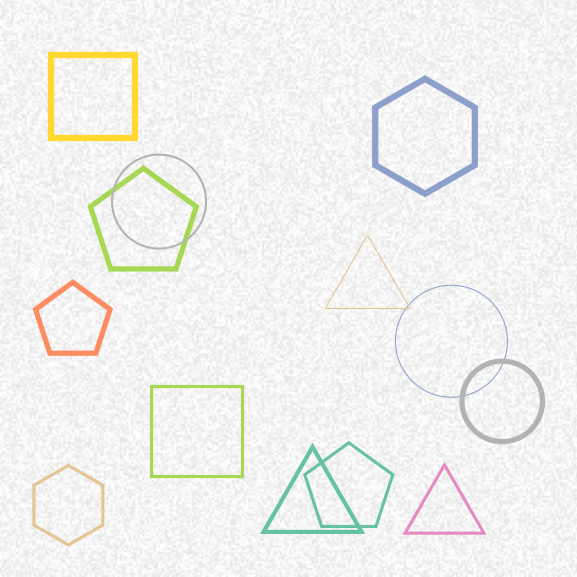[{"shape": "triangle", "thickness": 2, "radius": 0.49, "center": [0.541, 0.127]}, {"shape": "pentagon", "thickness": 1.5, "radius": 0.4, "center": [0.604, 0.152]}, {"shape": "pentagon", "thickness": 2.5, "radius": 0.34, "center": [0.126, 0.442]}, {"shape": "hexagon", "thickness": 3, "radius": 0.5, "center": [0.736, 0.763]}, {"shape": "circle", "thickness": 0.5, "radius": 0.48, "center": [0.782, 0.408]}, {"shape": "triangle", "thickness": 1.5, "radius": 0.39, "center": [0.77, 0.115]}, {"shape": "pentagon", "thickness": 2.5, "radius": 0.48, "center": [0.248, 0.611]}, {"shape": "square", "thickness": 1.5, "radius": 0.39, "center": [0.34, 0.253]}, {"shape": "square", "thickness": 3, "radius": 0.36, "center": [0.161, 0.832]}, {"shape": "hexagon", "thickness": 1.5, "radius": 0.34, "center": [0.118, 0.124]}, {"shape": "triangle", "thickness": 0.5, "radius": 0.42, "center": [0.637, 0.507]}, {"shape": "circle", "thickness": 1, "radius": 0.41, "center": [0.275, 0.65]}, {"shape": "circle", "thickness": 2.5, "radius": 0.35, "center": [0.87, 0.304]}]